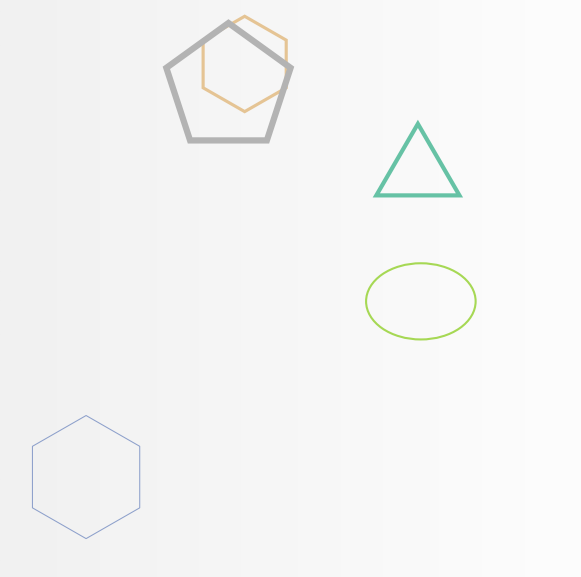[{"shape": "triangle", "thickness": 2, "radius": 0.41, "center": [0.719, 0.702]}, {"shape": "hexagon", "thickness": 0.5, "radius": 0.53, "center": [0.148, 0.173]}, {"shape": "oval", "thickness": 1, "radius": 0.47, "center": [0.724, 0.477]}, {"shape": "hexagon", "thickness": 1.5, "radius": 0.41, "center": [0.421, 0.888]}, {"shape": "pentagon", "thickness": 3, "radius": 0.56, "center": [0.393, 0.847]}]